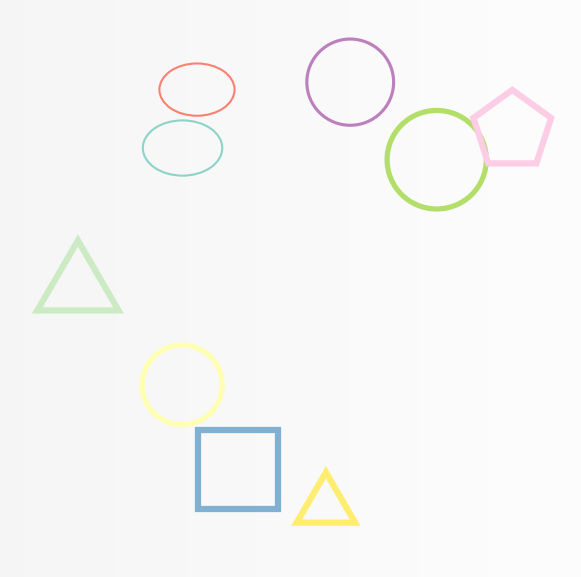[{"shape": "oval", "thickness": 1, "radius": 0.34, "center": [0.314, 0.743]}, {"shape": "circle", "thickness": 2.5, "radius": 0.34, "center": [0.313, 0.333]}, {"shape": "oval", "thickness": 1, "radius": 0.32, "center": [0.339, 0.844]}, {"shape": "square", "thickness": 3, "radius": 0.34, "center": [0.409, 0.187]}, {"shape": "circle", "thickness": 2.5, "radius": 0.43, "center": [0.751, 0.723]}, {"shape": "pentagon", "thickness": 3, "radius": 0.35, "center": [0.881, 0.773]}, {"shape": "circle", "thickness": 1.5, "radius": 0.37, "center": [0.603, 0.857]}, {"shape": "triangle", "thickness": 3, "radius": 0.4, "center": [0.134, 0.502]}, {"shape": "triangle", "thickness": 3, "radius": 0.29, "center": [0.561, 0.123]}]